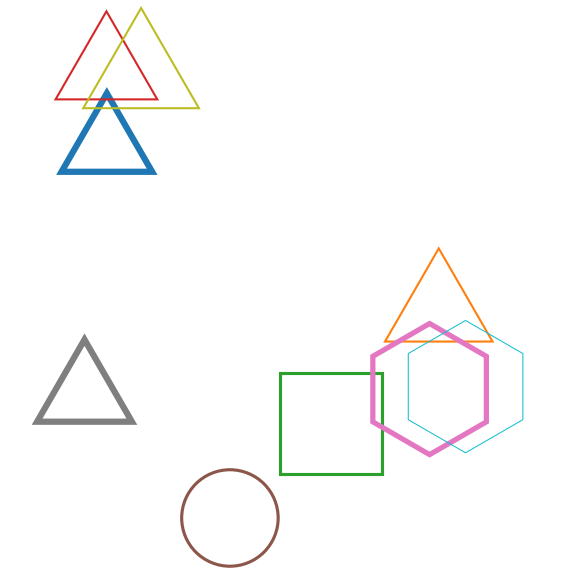[{"shape": "triangle", "thickness": 3, "radius": 0.45, "center": [0.185, 0.747]}, {"shape": "triangle", "thickness": 1, "radius": 0.54, "center": [0.76, 0.461]}, {"shape": "square", "thickness": 1.5, "radius": 0.44, "center": [0.573, 0.266]}, {"shape": "triangle", "thickness": 1, "radius": 0.51, "center": [0.184, 0.878]}, {"shape": "circle", "thickness": 1.5, "radius": 0.42, "center": [0.398, 0.102]}, {"shape": "hexagon", "thickness": 2.5, "radius": 0.57, "center": [0.744, 0.325]}, {"shape": "triangle", "thickness": 3, "radius": 0.47, "center": [0.146, 0.316]}, {"shape": "triangle", "thickness": 1, "radius": 0.58, "center": [0.244, 0.87]}, {"shape": "hexagon", "thickness": 0.5, "radius": 0.57, "center": [0.806, 0.33]}]